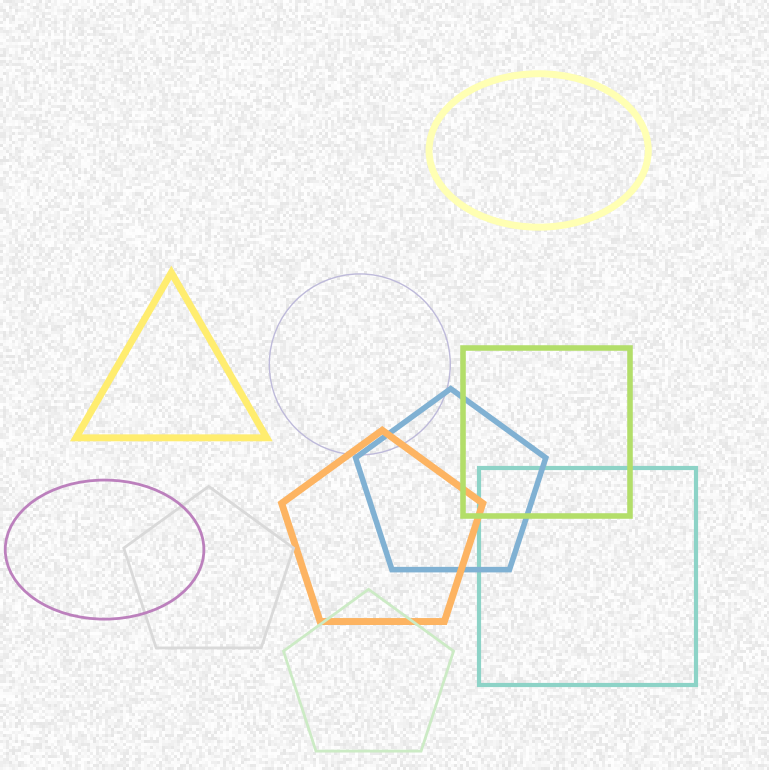[{"shape": "square", "thickness": 1.5, "radius": 0.7, "center": [0.763, 0.251]}, {"shape": "oval", "thickness": 2.5, "radius": 0.71, "center": [0.7, 0.805]}, {"shape": "circle", "thickness": 0.5, "radius": 0.59, "center": [0.467, 0.527]}, {"shape": "pentagon", "thickness": 2, "radius": 0.65, "center": [0.585, 0.365]}, {"shape": "pentagon", "thickness": 2.5, "radius": 0.69, "center": [0.496, 0.304]}, {"shape": "square", "thickness": 2, "radius": 0.54, "center": [0.71, 0.439]}, {"shape": "pentagon", "thickness": 1, "radius": 0.58, "center": [0.271, 0.252]}, {"shape": "oval", "thickness": 1, "radius": 0.65, "center": [0.136, 0.286]}, {"shape": "pentagon", "thickness": 1, "radius": 0.58, "center": [0.479, 0.118]}, {"shape": "triangle", "thickness": 2.5, "radius": 0.72, "center": [0.223, 0.503]}]